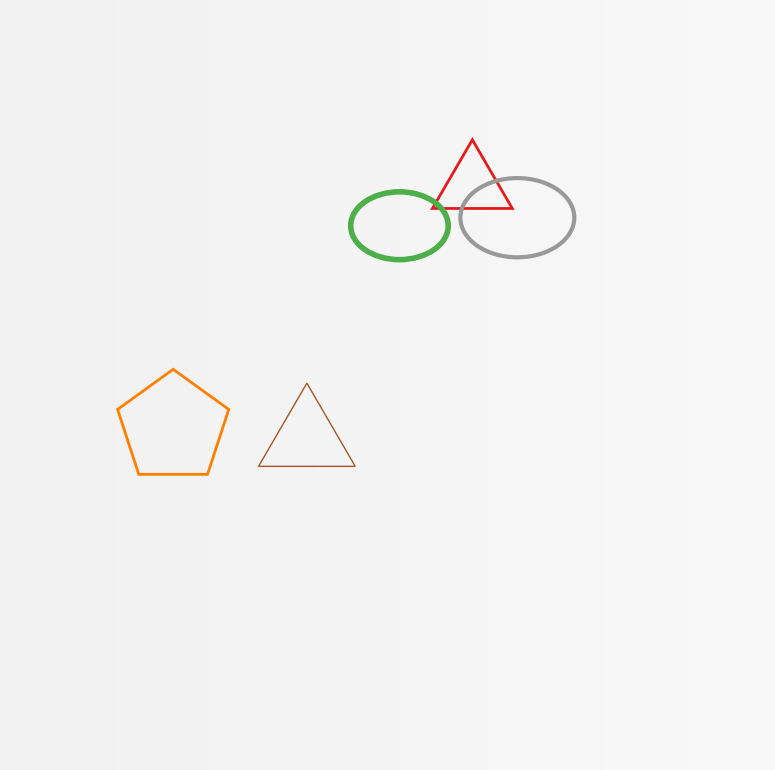[{"shape": "triangle", "thickness": 1, "radius": 0.3, "center": [0.61, 0.759]}, {"shape": "oval", "thickness": 2, "radius": 0.31, "center": [0.515, 0.707]}, {"shape": "pentagon", "thickness": 1, "radius": 0.38, "center": [0.223, 0.445]}, {"shape": "triangle", "thickness": 0.5, "radius": 0.36, "center": [0.396, 0.43]}, {"shape": "oval", "thickness": 1.5, "radius": 0.37, "center": [0.668, 0.717]}]